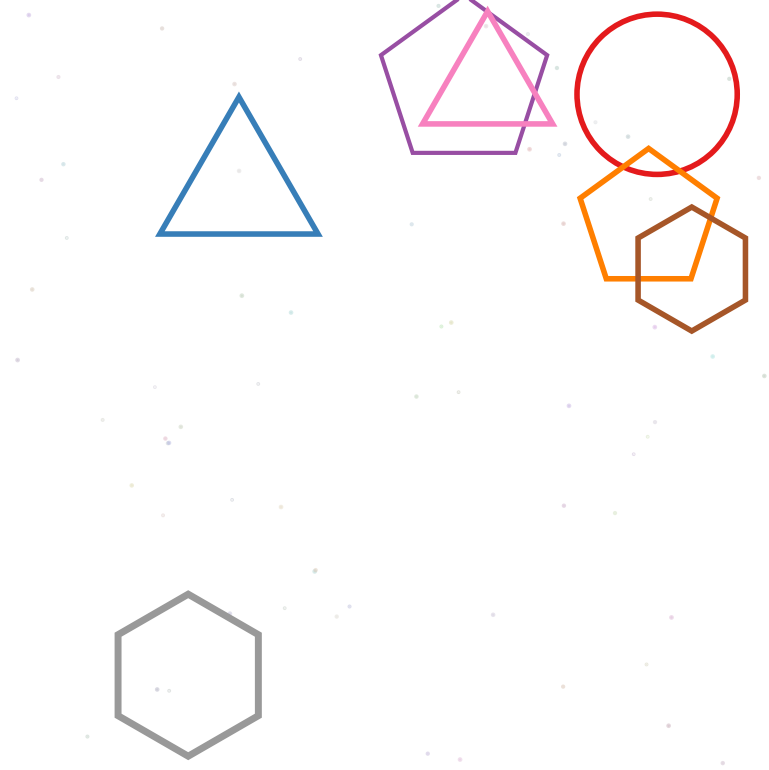[{"shape": "circle", "thickness": 2, "radius": 0.52, "center": [0.853, 0.878]}, {"shape": "triangle", "thickness": 2, "radius": 0.59, "center": [0.31, 0.755]}, {"shape": "pentagon", "thickness": 1.5, "radius": 0.57, "center": [0.603, 0.893]}, {"shape": "pentagon", "thickness": 2, "radius": 0.47, "center": [0.842, 0.714]}, {"shape": "hexagon", "thickness": 2, "radius": 0.4, "center": [0.898, 0.651]}, {"shape": "triangle", "thickness": 2, "radius": 0.49, "center": [0.633, 0.888]}, {"shape": "hexagon", "thickness": 2.5, "radius": 0.53, "center": [0.244, 0.123]}]